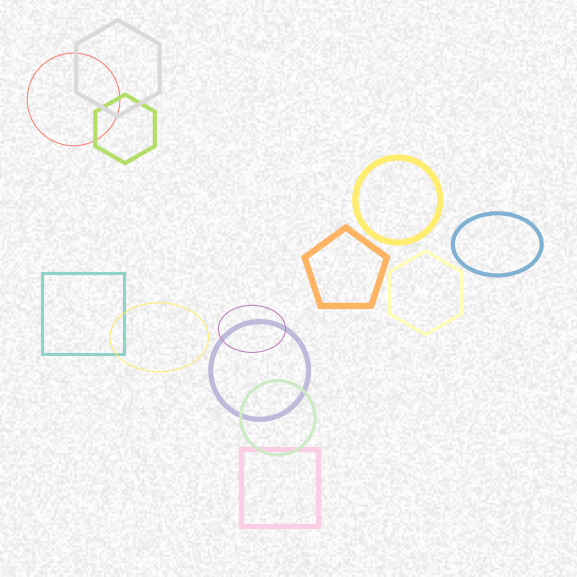[{"shape": "square", "thickness": 1.5, "radius": 0.35, "center": [0.144, 0.456]}, {"shape": "hexagon", "thickness": 1.5, "radius": 0.36, "center": [0.737, 0.492]}, {"shape": "circle", "thickness": 2.5, "radius": 0.42, "center": [0.45, 0.358]}, {"shape": "circle", "thickness": 0.5, "radius": 0.4, "center": [0.127, 0.827]}, {"shape": "oval", "thickness": 2, "radius": 0.38, "center": [0.861, 0.576]}, {"shape": "pentagon", "thickness": 3, "radius": 0.37, "center": [0.599, 0.53]}, {"shape": "hexagon", "thickness": 2, "radius": 0.3, "center": [0.217, 0.776]}, {"shape": "square", "thickness": 2.5, "radius": 0.33, "center": [0.484, 0.156]}, {"shape": "hexagon", "thickness": 2, "radius": 0.42, "center": [0.204, 0.881]}, {"shape": "oval", "thickness": 0.5, "radius": 0.29, "center": [0.436, 0.43]}, {"shape": "circle", "thickness": 1.5, "radius": 0.32, "center": [0.481, 0.276]}, {"shape": "circle", "thickness": 3, "radius": 0.37, "center": [0.689, 0.653]}, {"shape": "oval", "thickness": 0.5, "radius": 0.43, "center": [0.276, 0.415]}]